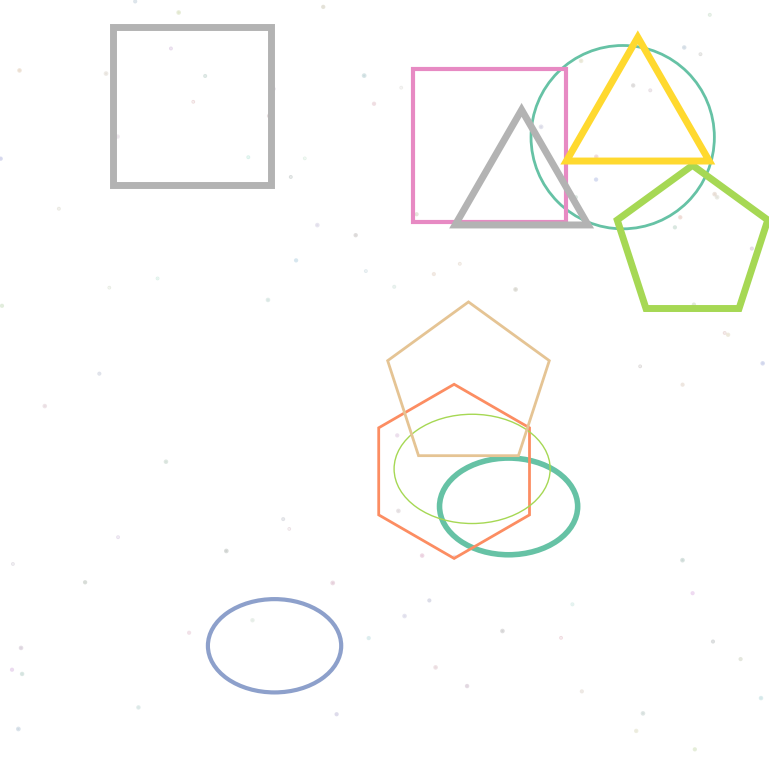[{"shape": "oval", "thickness": 2, "radius": 0.45, "center": [0.661, 0.342]}, {"shape": "circle", "thickness": 1, "radius": 0.6, "center": [0.809, 0.822]}, {"shape": "hexagon", "thickness": 1, "radius": 0.57, "center": [0.59, 0.388]}, {"shape": "oval", "thickness": 1.5, "radius": 0.43, "center": [0.357, 0.161]}, {"shape": "square", "thickness": 1.5, "radius": 0.49, "center": [0.636, 0.811]}, {"shape": "pentagon", "thickness": 2.5, "radius": 0.51, "center": [0.899, 0.683]}, {"shape": "oval", "thickness": 0.5, "radius": 0.51, "center": [0.613, 0.391]}, {"shape": "triangle", "thickness": 2.5, "radius": 0.54, "center": [0.828, 0.844]}, {"shape": "pentagon", "thickness": 1, "radius": 0.55, "center": [0.608, 0.498]}, {"shape": "triangle", "thickness": 2.5, "radius": 0.5, "center": [0.677, 0.758]}, {"shape": "square", "thickness": 2.5, "radius": 0.51, "center": [0.249, 0.863]}]